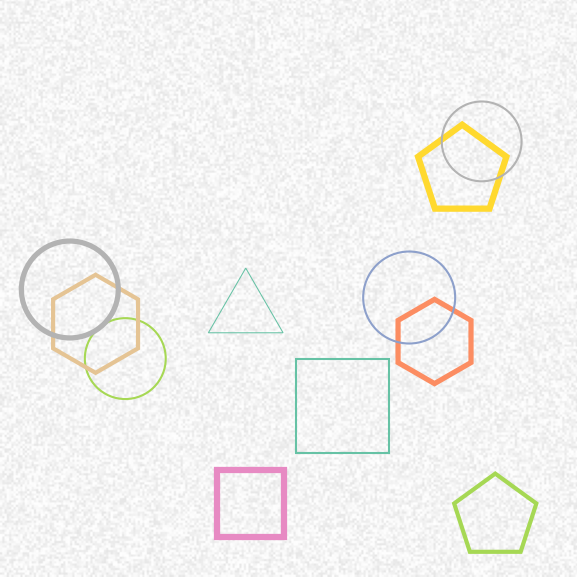[{"shape": "square", "thickness": 1, "radius": 0.41, "center": [0.593, 0.296]}, {"shape": "triangle", "thickness": 0.5, "radius": 0.37, "center": [0.426, 0.46]}, {"shape": "hexagon", "thickness": 2.5, "radius": 0.36, "center": [0.752, 0.408]}, {"shape": "circle", "thickness": 1, "radius": 0.4, "center": [0.709, 0.484]}, {"shape": "square", "thickness": 3, "radius": 0.29, "center": [0.434, 0.127]}, {"shape": "circle", "thickness": 1, "radius": 0.35, "center": [0.217, 0.378]}, {"shape": "pentagon", "thickness": 2, "radius": 0.37, "center": [0.858, 0.104]}, {"shape": "pentagon", "thickness": 3, "radius": 0.4, "center": [0.8, 0.703]}, {"shape": "hexagon", "thickness": 2, "radius": 0.42, "center": [0.165, 0.438]}, {"shape": "circle", "thickness": 2.5, "radius": 0.42, "center": [0.121, 0.498]}, {"shape": "circle", "thickness": 1, "radius": 0.35, "center": [0.834, 0.754]}]